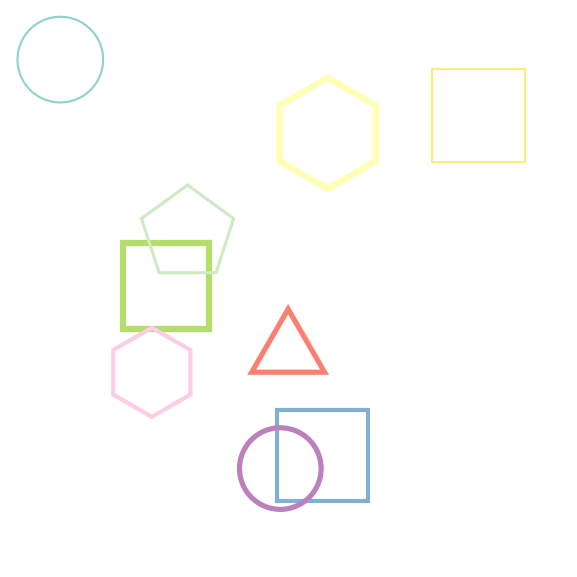[{"shape": "circle", "thickness": 1, "radius": 0.37, "center": [0.104, 0.896]}, {"shape": "hexagon", "thickness": 3, "radius": 0.48, "center": [0.567, 0.768]}, {"shape": "triangle", "thickness": 2.5, "radius": 0.36, "center": [0.499, 0.391]}, {"shape": "square", "thickness": 2, "radius": 0.39, "center": [0.559, 0.211]}, {"shape": "square", "thickness": 3, "radius": 0.37, "center": [0.287, 0.504]}, {"shape": "hexagon", "thickness": 2, "radius": 0.39, "center": [0.263, 0.355]}, {"shape": "circle", "thickness": 2.5, "radius": 0.35, "center": [0.485, 0.188]}, {"shape": "pentagon", "thickness": 1.5, "radius": 0.42, "center": [0.325, 0.595]}, {"shape": "square", "thickness": 1, "radius": 0.4, "center": [0.828, 0.8]}]